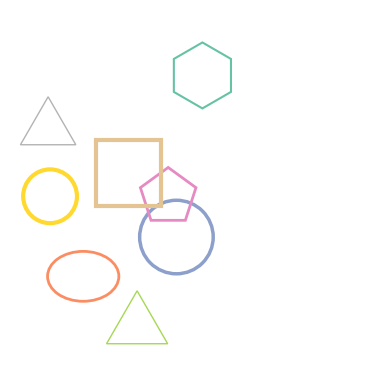[{"shape": "hexagon", "thickness": 1.5, "radius": 0.43, "center": [0.526, 0.804]}, {"shape": "oval", "thickness": 2, "radius": 0.46, "center": [0.216, 0.282]}, {"shape": "circle", "thickness": 2.5, "radius": 0.48, "center": [0.458, 0.384]}, {"shape": "pentagon", "thickness": 2, "radius": 0.38, "center": [0.437, 0.489]}, {"shape": "triangle", "thickness": 1, "radius": 0.46, "center": [0.356, 0.153]}, {"shape": "circle", "thickness": 3, "radius": 0.35, "center": [0.13, 0.49]}, {"shape": "square", "thickness": 3, "radius": 0.43, "center": [0.333, 0.551]}, {"shape": "triangle", "thickness": 1, "radius": 0.42, "center": [0.125, 0.666]}]